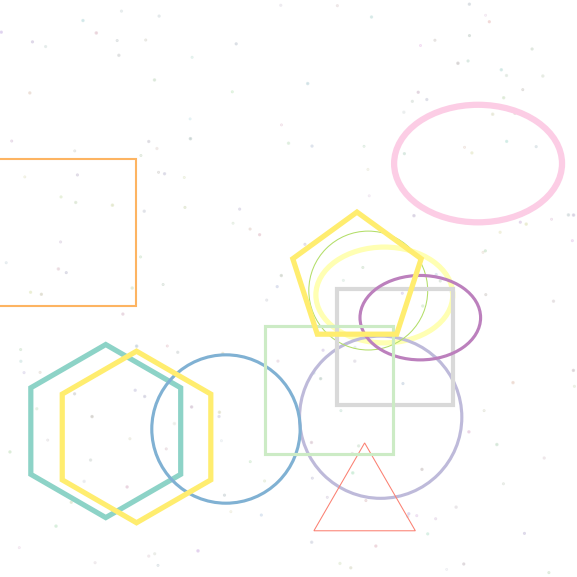[{"shape": "hexagon", "thickness": 2.5, "radius": 0.75, "center": [0.183, 0.253]}, {"shape": "oval", "thickness": 2.5, "radius": 0.59, "center": [0.666, 0.488]}, {"shape": "circle", "thickness": 1.5, "radius": 0.7, "center": [0.659, 0.277]}, {"shape": "triangle", "thickness": 0.5, "radius": 0.51, "center": [0.631, 0.131]}, {"shape": "circle", "thickness": 1.5, "radius": 0.64, "center": [0.391, 0.256]}, {"shape": "square", "thickness": 1, "radius": 0.64, "center": [0.108, 0.596]}, {"shape": "circle", "thickness": 0.5, "radius": 0.51, "center": [0.638, 0.496]}, {"shape": "oval", "thickness": 3, "radius": 0.73, "center": [0.828, 0.716]}, {"shape": "square", "thickness": 2, "radius": 0.5, "center": [0.684, 0.399]}, {"shape": "oval", "thickness": 1.5, "radius": 0.52, "center": [0.728, 0.449]}, {"shape": "square", "thickness": 1.5, "radius": 0.56, "center": [0.57, 0.324]}, {"shape": "pentagon", "thickness": 2.5, "radius": 0.58, "center": [0.618, 0.515]}, {"shape": "hexagon", "thickness": 2.5, "radius": 0.74, "center": [0.236, 0.242]}]